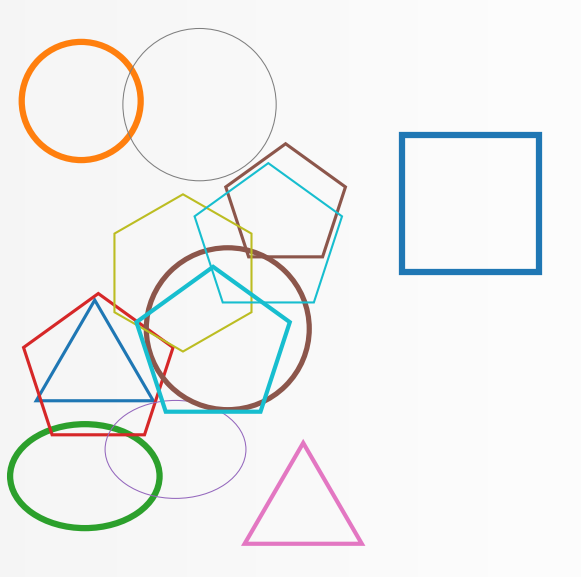[{"shape": "square", "thickness": 3, "radius": 0.59, "center": [0.809, 0.647]}, {"shape": "triangle", "thickness": 1.5, "radius": 0.58, "center": [0.163, 0.363]}, {"shape": "circle", "thickness": 3, "radius": 0.51, "center": [0.14, 0.824]}, {"shape": "oval", "thickness": 3, "radius": 0.64, "center": [0.146, 0.175]}, {"shape": "pentagon", "thickness": 1.5, "radius": 0.68, "center": [0.169, 0.356]}, {"shape": "oval", "thickness": 0.5, "radius": 0.61, "center": [0.302, 0.221]}, {"shape": "pentagon", "thickness": 1.5, "radius": 0.54, "center": [0.491, 0.642]}, {"shape": "circle", "thickness": 2.5, "radius": 0.7, "center": [0.392, 0.43]}, {"shape": "triangle", "thickness": 2, "radius": 0.58, "center": [0.522, 0.116]}, {"shape": "circle", "thickness": 0.5, "radius": 0.66, "center": [0.343, 0.818]}, {"shape": "hexagon", "thickness": 1, "radius": 0.68, "center": [0.315, 0.527]}, {"shape": "pentagon", "thickness": 2, "radius": 0.69, "center": [0.367, 0.398]}, {"shape": "pentagon", "thickness": 1, "radius": 0.67, "center": [0.462, 0.583]}]